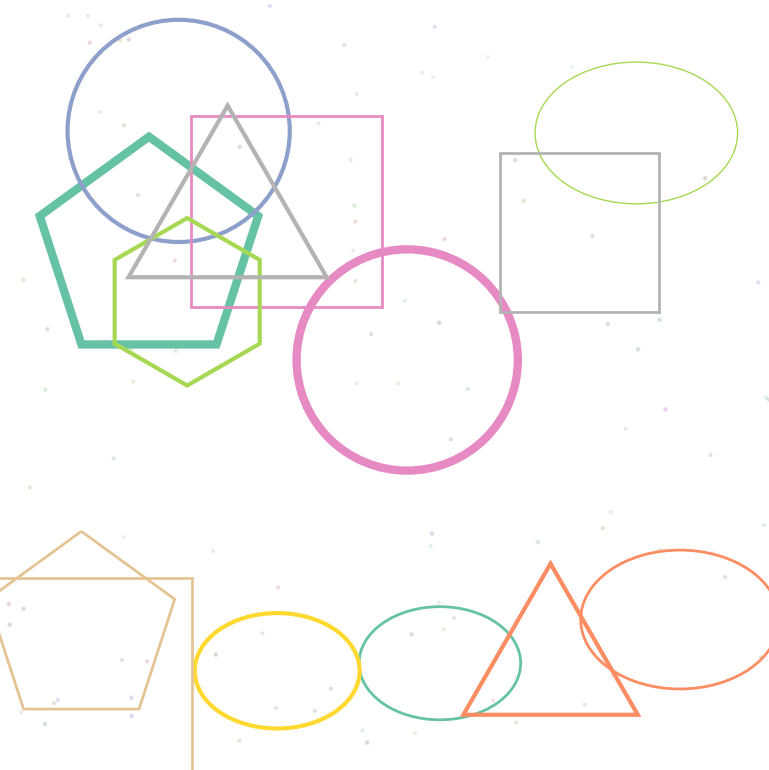[{"shape": "pentagon", "thickness": 3, "radius": 0.75, "center": [0.193, 0.673]}, {"shape": "oval", "thickness": 1, "radius": 0.52, "center": [0.571, 0.139]}, {"shape": "triangle", "thickness": 1.5, "radius": 0.65, "center": [0.715, 0.137]}, {"shape": "oval", "thickness": 1, "radius": 0.64, "center": [0.883, 0.195]}, {"shape": "circle", "thickness": 1.5, "radius": 0.72, "center": [0.232, 0.83]}, {"shape": "circle", "thickness": 3, "radius": 0.72, "center": [0.529, 0.532]}, {"shape": "square", "thickness": 1, "radius": 0.62, "center": [0.372, 0.725]}, {"shape": "oval", "thickness": 0.5, "radius": 0.66, "center": [0.826, 0.827]}, {"shape": "hexagon", "thickness": 1.5, "radius": 0.54, "center": [0.243, 0.608]}, {"shape": "oval", "thickness": 1.5, "radius": 0.54, "center": [0.36, 0.129]}, {"shape": "pentagon", "thickness": 1, "radius": 0.64, "center": [0.106, 0.182]}, {"shape": "square", "thickness": 1, "radius": 0.64, "center": [0.122, 0.121]}, {"shape": "square", "thickness": 1, "radius": 0.52, "center": [0.752, 0.698]}, {"shape": "triangle", "thickness": 1.5, "radius": 0.74, "center": [0.296, 0.714]}]